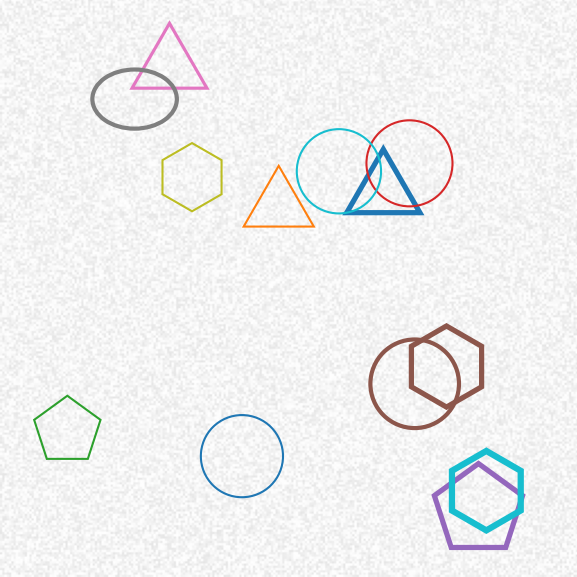[{"shape": "triangle", "thickness": 2.5, "radius": 0.37, "center": [0.664, 0.667]}, {"shape": "circle", "thickness": 1, "radius": 0.36, "center": [0.419, 0.209]}, {"shape": "triangle", "thickness": 1, "radius": 0.35, "center": [0.483, 0.642]}, {"shape": "pentagon", "thickness": 1, "radius": 0.3, "center": [0.117, 0.253]}, {"shape": "circle", "thickness": 1, "radius": 0.37, "center": [0.709, 0.716]}, {"shape": "pentagon", "thickness": 2.5, "radius": 0.4, "center": [0.829, 0.116]}, {"shape": "hexagon", "thickness": 2.5, "radius": 0.35, "center": [0.773, 0.364]}, {"shape": "circle", "thickness": 2, "radius": 0.38, "center": [0.718, 0.335]}, {"shape": "triangle", "thickness": 1.5, "radius": 0.37, "center": [0.294, 0.884]}, {"shape": "oval", "thickness": 2, "radius": 0.37, "center": [0.233, 0.828]}, {"shape": "hexagon", "thickness": 1, "radius": 0.3, "center": [0.333, 0.692]}, {"shape": "hexagon", "thickness": 3, "radius": 0.34, "center": [0.842, 0.149]}, {"shape": "circle", "thickness": 1, "radius": 0.36, "center": [0.587, 0.703]}]